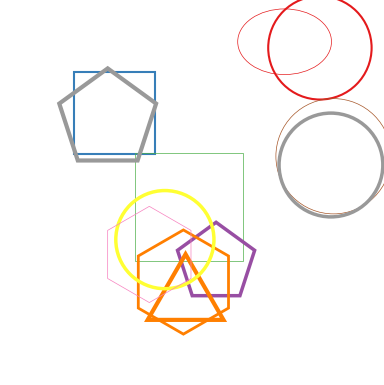[{"shape": "oval", "thickness": 0.5, "radius": 0.61, "center": [0.739, 0.892]}, {"shape": "circle", "thickness": 1.5, "radius": 0.67, "center": [0.831, 0.876]}, {"shape": "square", "thickness": 1.5, "radius": 0.53, "center": [0.297, 0.707]}, {"shape": "square", "thickness": 0.5, "radius": 0.7, "center": [0.491, 0.461]}, {"shape": "pentagon", "thickness": 2.5, "radius": 0.53, "center": [0.561, 0.317]}, {"shape": "hexagon", "thickness": 2, "radius": 0.68, "center": [0.476, 0.267]}, {"shape": "triangle", "thickness": 3, "radius": 0.57, "center": [0.482, 0.226]}, {"shape": "circle", "thickness": 2.5, "radius": 0.64, "center": [0.428, 0.378]}, {"shape": "circle", "thickness": 0.5, "radius": 0.75, "center": [0.866, 0.594]}, {"shape": "hexagon", "thickness": 0.5, "radius": 0.62, "center": [0.388, 0.339]}, {"shape": "circle", "thickness": 2.5, "radius": 0.67, "center": [0.86, 0.571]}, {"shape": "pentagon", "thickness": 3, "radius": 0.66, "center": [0.28, 0.69]}]